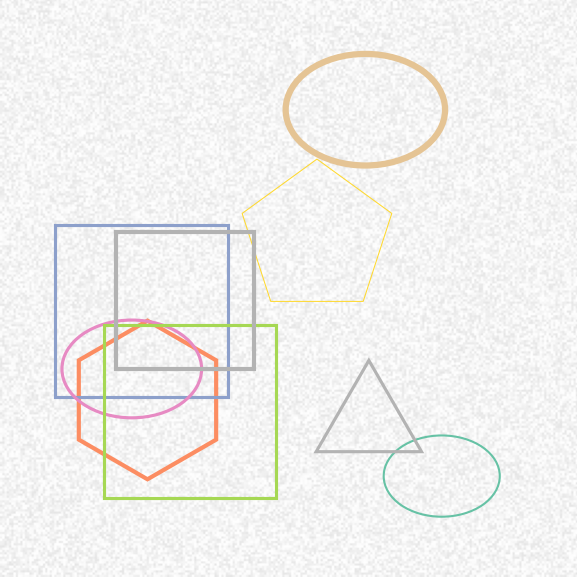[{"shape": "oval", "thickness": 1, "radius": 0.5, "center": [0.765, 0.175]}, {"shape": "hexagon", "thickness": 2, "radius": 0.69, "center": [0.255, 0.307]}, {"shape": "square", "thickness": 1.5, "radius": 0.75, "center": [0.245, 0.461]}, {"shape": "oval", "thickness": 1.5, "radius": 0.6, "center": [0.228, 0.36]}, {"shape": "square", "thickness": 1.5, "radius": 0.75, "center": [0.329, 0.287]}, {"shape": "pentagon", "thickness": 0.5, "radius": 0.68, "center": [0.549, 0.587]}, {"shape": "oval", "thickness": 3, "radius": 0.69, "center": [0.633, 0.809]}, {"shape": "square", "thickness": 2, "radius": 0.59, "center": [0.32, 0.479]}, {"shape": "triangle", "thickness": 1.5, "radius": 0.53, "center": [0.639, 0.27]}]